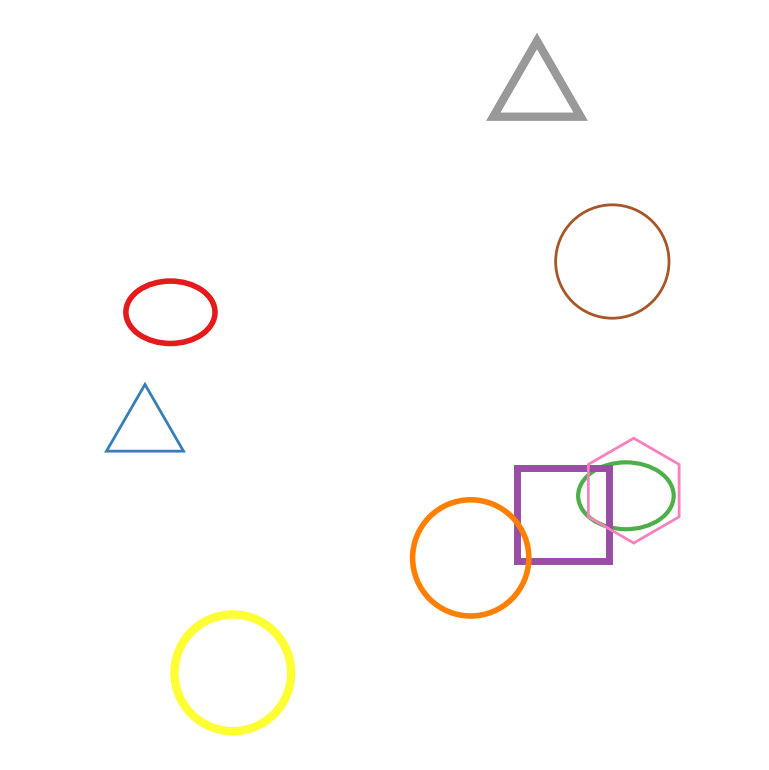[{"shape": "oval", "thickness": 2, "radius": 0.29, "center": [0.221, 0.594]}, {"shape": "triangle", "thickness": 1, "radius": 0.29, "center": [0.188, 0.443]}, {"shape": "oval", "thickness": 1.5, "radius": 0.31, "center": [0.813, 0.356]}, {"shape": "square", "thickness": 2.5, "radius": 0.3, "center": [0.731, 0.332]}, {"shape": "circle", "thickness": 2, "radius": 0.38, "center": [0.611, 0.275]}, {"shape": "circle", "thickness": 3, "radius": 0.38, "center": [0.302, 0.126]}, {"shape": "circle", "thickness": 1, "radius": 0.37, "center": [0.795, 0.66]}, {"shape": "hexagon", "thickness": 1, "radius": 0.34, "center": [0.823, 0.363]}, {"shape": "triangle", "thickness": 3, "radius": 0.33, "center": [0.697, 0.881]}]